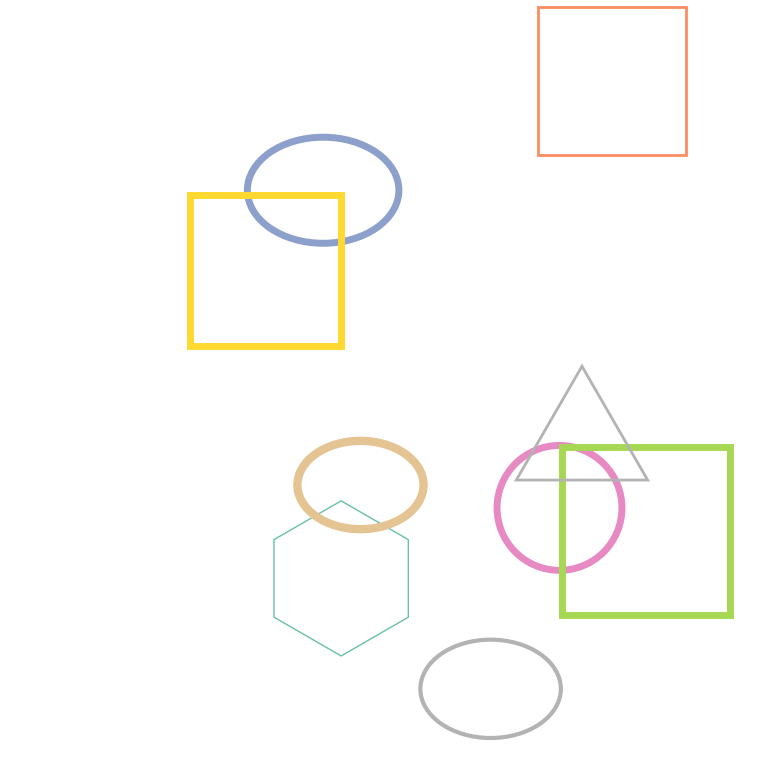[{"shape": "hexagon", "thickness": 0.5, "radius": 0.5, "center": [0.443, 0.249]}, {"shape": "square", "thickness": 1, "radius": 0.48, "center": [0.795, 0.895]}, {"shape": "oval", "thickness": 2.5, "radius": 0.49, "center": [0.42, 0.753]}, {"shape": "circle", "thickness": 2.5, "radius": 0.41, "center": [0.727, 0.34]}, {"shape": "square", "thickness": 2.5, "radius": 0.55, "center": [0.839, 0.311]}, {"shape": "square", "thickness": 2.5, "radius": 0.49, "center": [0.345, 0.649]}, {"shape": "oval", "thickness": 3, "radius": 0.41, "center": [0.468, 0.37]}, {"shape": "triangle", "thickness": 1, "radius": 0.49, "center": [0.756, 0.426]}, {"shape": "oval", "thickness": 1.5, "radius": 0.46, "center": [0.637, 0.105]}]